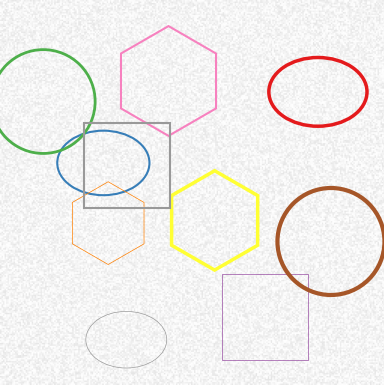[{"shape": "oval", "thickness": 2.5, "radius": 0.64, "center": [0.826, 0.761]}, {"shape": "oval", "thickness": 1.5, "radius": 0.6, "center": [0.268, 0.577]}, {"shape": "circle", "thickness": 2, "radius": 0.67, "center": [0.112, 0.736]}, {"shape": "square", "thickness": 0.5, "radius": 0.56, "center": [0.688, 0.176]}, {"shape": "hexagon", "thickness": 0.5, "radius": 0.54, "center": [0.281, 0.42]}, {"shape": "hexagon", "thickness": 2.5, "radius": 0.65, "center": [0.557, 0.428]}, {"shape": "circle", "thickness": 3, "radius": 0.69, "center": [0.86, 0.373]}, {"shape": "hexagon", "thickness": 1.5, "radius": 0.71, "center": [0.438, 0.79]}, {"shape": "square", "thickness": 1.5, "radius": 0.55, "center": [0.33, 0.569]}, {"shape": "oval", "thickness": 0.5, "radius": 0.53, "center": [0.328, 0.118]}]